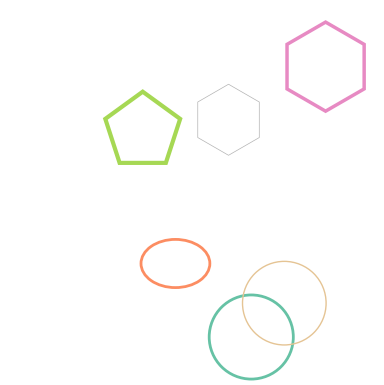[{"shape": "circle", "thickness": 2, "radius": 0.55, "center": [0.653, 0.125]}, {"shape": "oval", "thickness": 2, "radius": 0.45, "center": [0.456, 0.316]}, {"shape": "hexagon", "thickness": 2.5, "radius": 0.58, "center": [0.846, 0.827]}, {"shape": "pentagon", "thickness": 3, "radius": 0.51, "center": [0.371, 0.66]}, {"shape": "circle", "thickness": 1, "radius": 0.54, "center": [0.738, 0.213]}, {"shape": "hexagon", "thickness": 0.5, "radius": 0.46, "center": [0.594, 0.689]}]